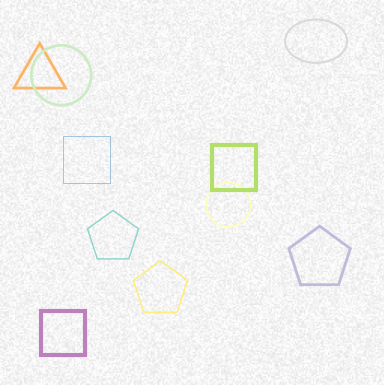[{"shape": "pentagon", "thickness": 1, "radius": 0.35, "center": [0.294, 0.384]}, {"shape": "circle", "thickness": 1, "radius": 0.29, "center": [0.593, 0.469]}, {"shape": "pentagon", "thickness": 2, "radius": 0.42, "center": [0.83, 0.329]}, {"shape": "square", "thickness": 0.5, "radius": 0.31, "center": [0.226, 0.586]}, {"shape": "triangle", "thickness": 2, "radius": 0.39, "center": [0.103, 0.81]}, {"shape": "square", "thickness": 3, "radius": 0.29, "center": [0.608, 0.565]}, {"shape": "oval", "thickness": 1.5, "radius": 0.4, "center": [0.821, 0.893]}, {"shape": "square", "thickness": 3, "radius": 0.29, "center": [0.164, 0.136]}, {"shape": "circle", "thickness": 2, "radius": 0.39, "center": [0.159, 0.805]}, {"shape": "pentagon", "thickness": 1, "radius": 0.37, "center": [0.417, 0.249]}]